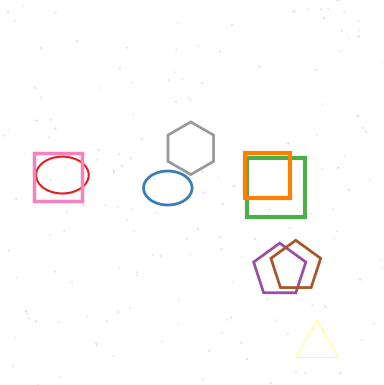[{"shape": "oval", "thickness": 1.5, "radius": 0.34, "center": [0.162, 0.545]}, {"shape": "oval", "thickness": 2, "radius": 0.32, "center": [0.436, 0.512]}, {"shape": "square", "thickness": 3, "radius": 0.38, "center": [0.717, 0.512]}, {"shape": "pentagon", "thickness": 2, "radius": 0.36, "center": [0.727, 0.297]}, {"shape": "square", "thickness": 3, "radius": 0.29, "center": [0.696, 0.545]}, {"shape": "triangle", "thickness": 0.5, "radius": 0.32, "center": [0.823, 0.103]}, {"shape": "pentagon", "thickness": 2, "radius": 0.34, "center": [0.768, 0.308]}, {"shape": "square", "thickness": 2.5, "radius": 0.31, "center": [0.152, 0.541]}, {"shape": "hexagon", "thickness": 2, "radius": 0.34, "center": [0.496, 0.615]}]